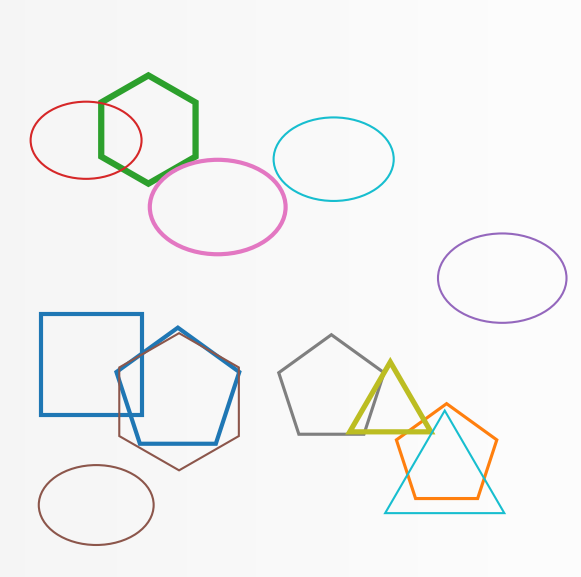[{"shape": "square", "thickness": 2, "radius": 0.43, "center": [0.158, 0.368]}, {"shape": "pentagon", "thickness": 2, "radius": 0.56, "center": [0.306, 0.321]}, {"shape": "pentagon", "thickness": 1.5, "radius": 0.45, "center": [0.768, 0.209]}, {"shape": "hexagon", "thickness": 3, "radius": 0.47, "center": [0.255, 0.775]}, {"shape": "oval", "thickness": 1, "radius": 0.48, "center": [0.148, 0.756]}, {"shape": "oval", "thickness": 1, "radius": 0.55, "center": [0.864, 0.518]}, {"shape": "oval", "thickness": 1, "radius": 0.49, "center": [0.166, 0.125]}, {"shape": "hexagon", "thickness": 1, "radius": 0.59, "center": [0.308, 0.303]}, {"shape": "oval", "thickness": 2, "radius": 0.58, "center": [0.375, 0.641]}, {"shape": "pentagon", "thickness": 1.5, "radius": 0.48, "center": [0.57, 0.324]}, {"shape": "triangle", "thickness": 2.5, "radius": 0.4, "center": [0.671, 0.292]}, {"shape": "triangle", "thickness": 1, "radius": 0.59, "center": [0.765, 0.17]}, {"shape": "oval", "thickness": 1, "radius": 0.52, "center": [0.574, 0.723]}]